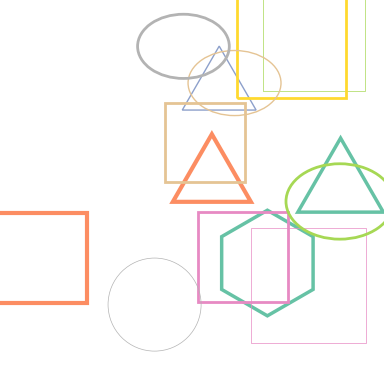[{"shape": "triangle", "thickness": 2.5, "radius": 0.64, "center": [0.885, 0.513]}, {"shape": "hexagon", "thickness": 2.5, "radius": 0.69, "center": [0.694, 0.317]}, {"shape": "triangle", "thickness": 3, "radius": 0.59, "center": [0.55, 0.534]}, {"shape": "square", "thickness": 3, "radius": 0.59, "center": [0.11, 0.33]}, {"shape": "triangle", "thickness": 1, "radius": 0.55, "center": [0.569, 0.769]}, {"shape": "square", "thickness": 2, "radius": 0.58, "center": [0.631, 0.333]}, {"shape": "square", "thickness": 0.5, "radius": 0.75, "center": [0.801, 0.259]}, {"shape": "oval", "thickness": 2, "radius": 0.7, "center": [0.883, 0.477]}, {"shape": "square", "thickness": 0.5, "radius": 0.66, "center": [0.816, 0.896]}, {"shape": "square", "thickness": 2, "radius": 0.71, "center": [0.758, 0.886]}, {"shape": "square", "thickness": 2, "radius": 0.51, "center": [0.533, 0.63]}, {"shape": "oval", "thickness": 1, "radius": 0.6, "center": [0.609, 0.784]}, {"shape": "oval", "thickness": 2, "radius": 0.6, "center": [0.476, 0.88]}, {"shape": "circle", "thickness": 0.5, "radius": 0.6, "center": [0.402, 0.209]}]